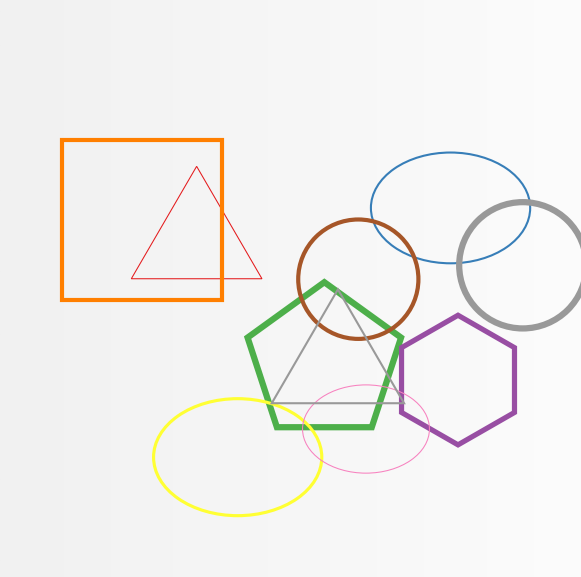[{"shape": "triangle", "thickness": 0.5, "radius": 0.65, "center": [0.338, 0.581]}, {"shape": "oval", "thickness": 1, "radius": 0.69, "center": [0.775, 0.639]}, {"shape": "pentagon", "thickness": 3, "radius": 0.69, "center": [0.558, 0.372]}, {"shape": "hexagon", "thickness": 2.5, "radius": 0.56, "center": [0.788, 0.341]}, {"shape": "square", "thickness": 2, "radius": 0.69, "center": [0.245, 0.618]}, {"shape": "oval", "thickness": 1.5, "radius": 0.72, "center": [0.409, 0.207]}, {"shape": "circle", "thickness": 2, "radius": 0.52, "center": [0.616, 0.516]}, {"shape": "oval", "thickness": 0.5, "radius": 0.55, "center": [0.63, 0.256]}, {"shape": "triangle", "thickness": 1, "radius": 0.66, "center": [0.581, 0.367]}, {"shape": "circle", "thickness": 3, "radius": 0.55, "center": [0.899, 0.54]}]